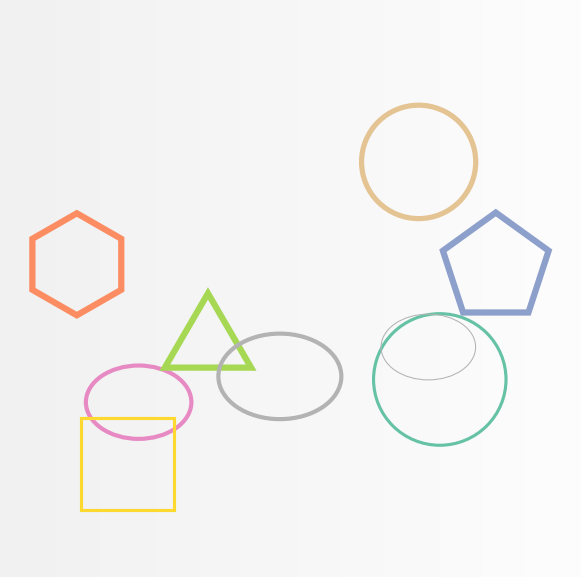[{"shape": "circle", "thickness": 1.5, "radius": 0.57, "center": [0.757, 0.342]}, {"shape": "hexagon", "thickness": 3, "radius": 0.44, "center": [0.132, 0.541]}, {"shape": "pentagon", "thickness": 3, "radius": 0.48, "center": [0.853, 0.535]}, {"shape": "oval", "thickness": 2, "radius": 0.45, "center": [0.238, 0.303]}, {"shape": "triangle", "thickness": 3, "radius": 0.43, "center": [0.358, 0.405]}, {"shape": "square", "thickness": 1.5, "radius": 0.4, "center": [0.219, 0.196]}, {"shape": "circle", "thickness": 2.5, "radius": 0.49, "center": [0.72, 0.719]}, {"shape": "oval", "thickness": 0.5, "radius": 0.41, "center": [0.737, 0.398]}, {"shape": "oval", "thickness": 2, "radius": 0.53, "center": [0.481, 0.347]}]